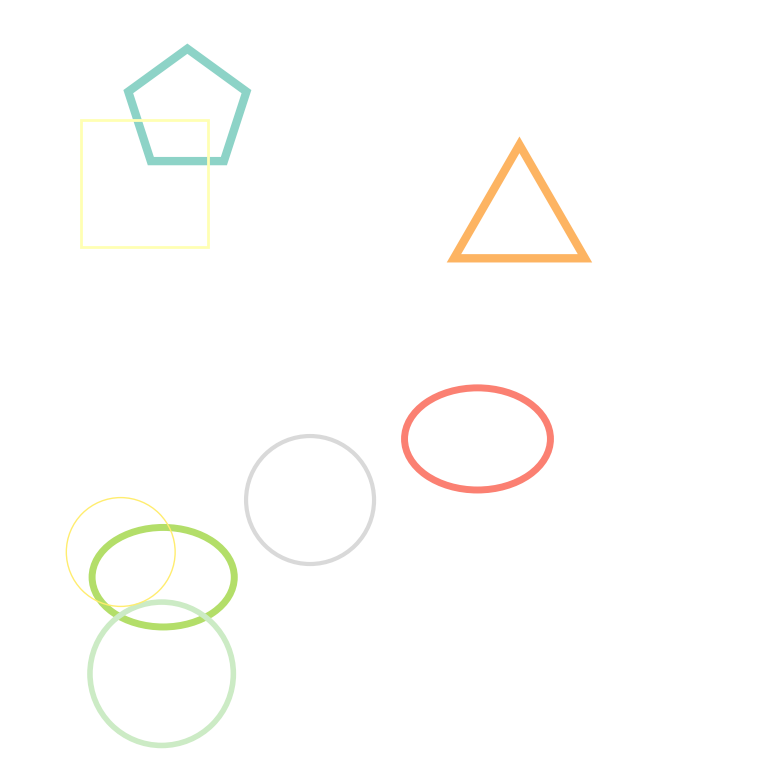[{"shape": "pentagon", "thickness": 3, "radius": 0.4, "center": [0.243, 0.856]}, {"shape": "square", "thickness": 1, "radius": 0.41, "center": [0.187, 0.762]}, {"shape": "oval", "thickness": 2.5, "radius": 0.47, "center": [0.62, 0.43]}, {"shape": "triangle", "thickness": 3, "radius": 0.49, "center": [0.675, 0.714]}, {"shape": "oval", "thickness": 2.5, "radius": 0.46, "center": [0.212, 0.25]}, {"shape": "circle", "thickness": 1.5, "radius": 0.42, "center": [0.403, 0.351]}, {"shape": "circle", "thickness": 2, "radius": 0.47, "center": [0.21, 0.125]}, {"shape": "circle", "thickness": 0.5, "radius": 0.35, "center": [0.157, 0.283]}]